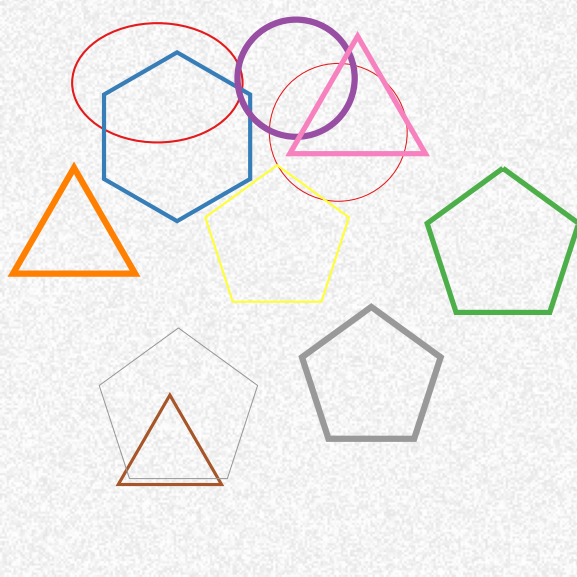[{"shape": "oval", "thickness": 1, "radius": 0.74, "center": [0.272, 0.856]}, {"shape": "circle", "thickness": 0.5, "radius": 0.6, "center": [0.586, 0.77]}, {"shape": "hexagon", "thickness": 2, "radius": 0.73, "center": [0.307, 0.762]}, {"shape": "pentagon", "thickness": 2.5, "radius": 0.69, "center": [0.871, 0.57]}, {"shape": "circle", "thickness": 3, "radius": 0.51, "center": [0.513, 0.864]}, {"shape": "triangle", "thickness": 3, "radius": 0.61, "center": [0.128, 0.586]}, {"shape": "pentagon", "thickness": 1, "radius": 0.65, "center": [0.48, 0.582]}, {"shape": "triangle", "thickness": 1.5, "radius": 0.52, "center": [0.294, 0.212]}, {"shape": "triangle", "thickness": 2.5, "radius": 0.68, "center": [0.619, 0.801]}, {"shape": "pentagon", "thickness": 3, "radius": 0.63, "center": [0.643, 0.341]}, {"shape": "pentagon", "thickness": 0.5, "radius": 0.72, "center": [0.309, 0.287]}]